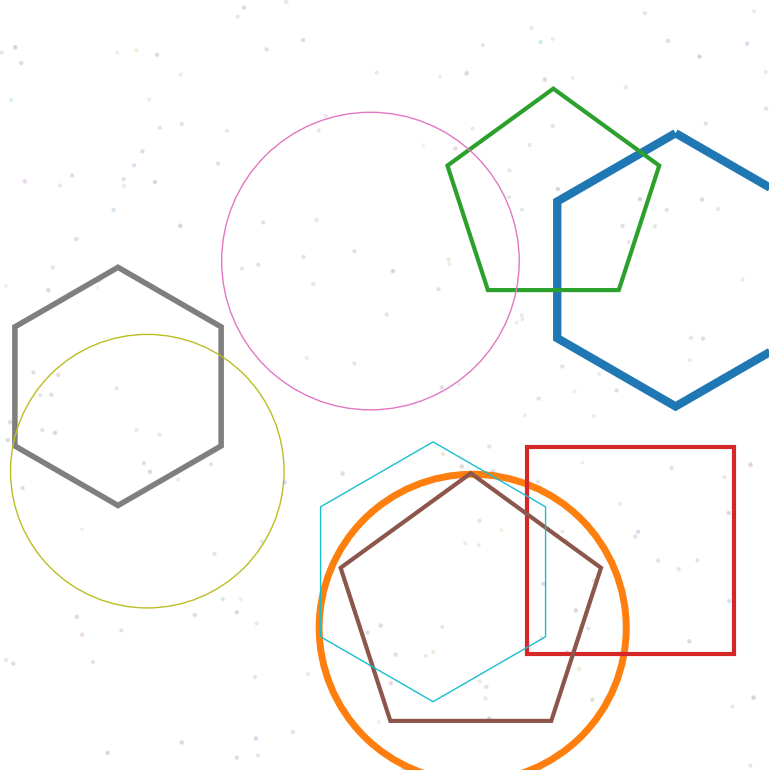[{"shape": "hexagon", "thickness": 3, "radius": 0.89, "center": [0.877, 0.65]}, {"shape": "circle", "thickness": 2.5, "radius": 1.0, "center": [0.614, 0.185]}, {"shape": "pentagon", "thickness": 1.5, "radius": 0.72, "center": [0.719, 0.74]}, {"shape": "square", "thickness": 1.5, "radius": 0.67, "center": [0.818, 0.285]}, {"shape": "pentagon", "thickness": 1.5, "radius": 0.89, "center": [0.611, 0.208]}, {"shape": "circle", "thickness": 0.5, "radius": 0.97, "center": [0.481, 0.661]}, {"shape": "hexagon", "thickness": 2, "radius": 0.77, "center": [0.153, 0.498]}, {"shape": "circle", "thickness": 0.5, "radius": 0.89, "center": [0.191, 0.388]}, {"shape": "hexagon", "thickness": 0.5, "radius": 0.84, "center": [0.562, 0.257]}]